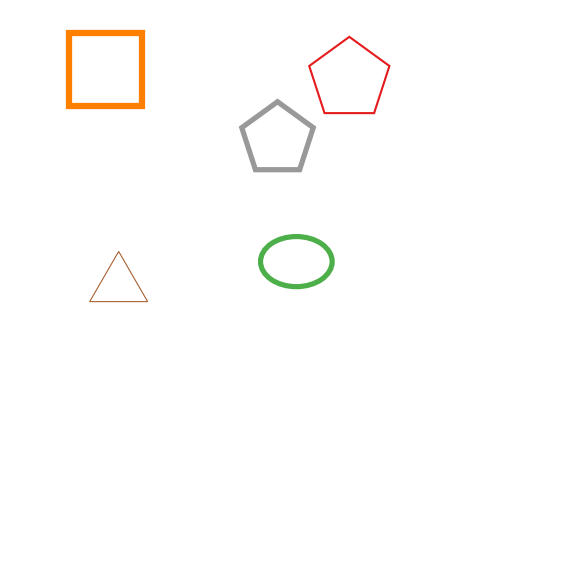[{"shape": "pentagon", "thickness": 1, "radius": 0.37, "center": [0.605, 0.862]}, {"shape": "oval", "thickness": 2.5, "radius": 0.31, "center": [0.513, 0.546]}, {"shape": "square", "thickness": 3, "radius": 0.32, "center": [0.183, 0.879]}, {"shape": "triangle", "thickness": 0.5, "radius": 0.29, "center": [0.205, 0.506]}, {"shape": "pentagon", "thickness": 2.5, "radius": 0.33, "center": [0.481, 0.758]}]